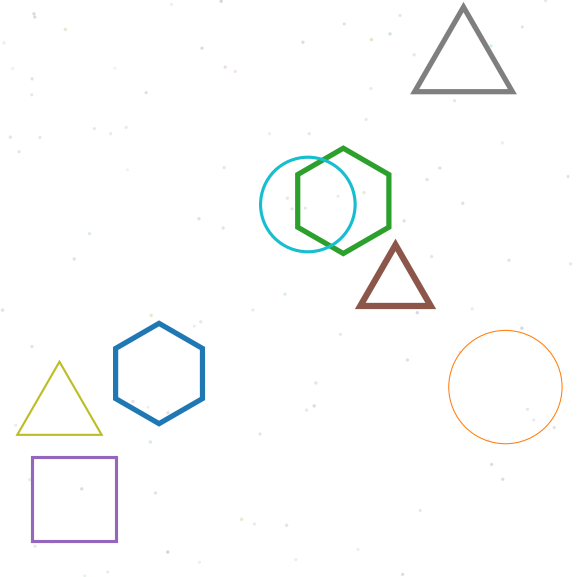[{"shape": "hexagon", "thickness": 2.5, "radius": 0.43, "center": [0.275, 0.352]}, {"shape": "circle", "thickness": 0.5, "radius": 0.49, "center": [0.875, 0.329]}, {"shape": "hexagon", "thickness": 2.5, "radius": 0.46, "center": [0.594, 0.651]}, {"shape": "square", "thickness": 1.5, "radius": 0.36, "center": [0.128, 0.135]}, {"shape": "triangle", "thickness": 3, "radius": 0.35, "center": [0.685, 0.505]}, {"shape": "triangle", "thickness": 2.5, "radius": 0.49, "center": [0.803, 0.889]}, {"shape": "triangle", "thickness": 1, "radius": 0.42, "center": [0.103, 0.288]}, {"shape": "circle", "thickness": 1.5, "radius": 0.41, "center": [0.533, 0.645]}]